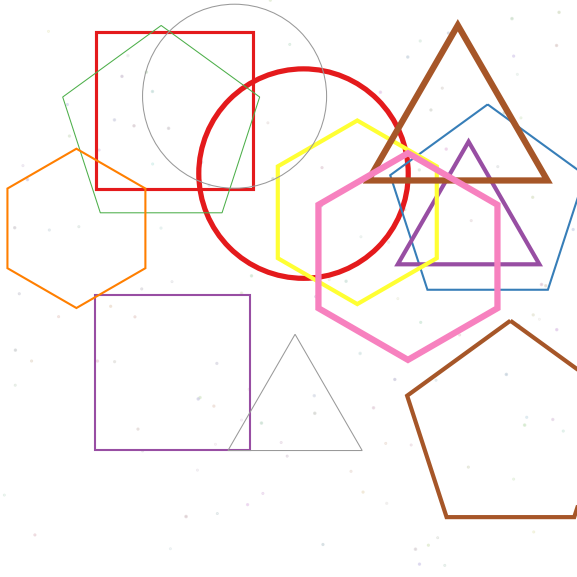[{"shape": "circle", "thickness": 2.5, "radius": 0.91, "center": [0.526, 0.699]}, {"shape": "square", "thickness": 1.5, "radius": 0.68, "center": [0.302, 0.807]}, {"shape": "pentagon", "thickness": 1, "radius": 0.89, "center": [0.844, 0.641]}, {"shape": "pentagon", "thickness": 0.5, "radius": 0.9, "center": [0.279, 0.776]}, {"shape": "triangle", "thickness": 2, "radius": 0.71, "center": [0.811, 0.612]}, {"shape": "square", "thickness": 1, "radius": 0.67, "center": [0.299, 0.354]}, {"shape": "hexagon", "thickness": 1, "radius": 0.69, "center": [0.132, 0.604]}, {"shape": "hexagon", "thickness": 2, "radius": 0.79, "center": [0.619, 0.632]}, {"shape": "pentagon", "thickness": 2, "radius": 0.94, "center": [0.884, 0.256]}, {"shape": "triangle", "thickness": 3, "radius": 0.9, "center": [0.793, 0.776]}, {"shape": "hexagon", "thickness": 3, "radius": 0.89, "center": [0.706, 0.555]}, {"shape": "triangle", "thickness": 0.5, "radius": 0.67, "center": [0.511, 0.286]}, {"shape": "circle", "thickness": 0.5, "radius": 0.8, "center": [0.406, 0.832]}]